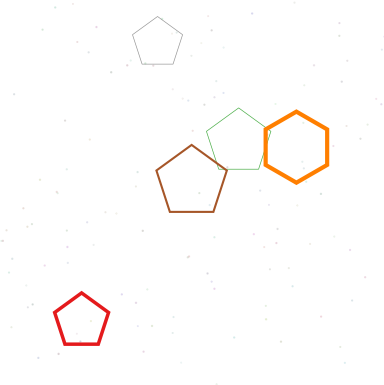[{"shape": "pentagon", "thickness": 2.5, "radius": 0.37, "center": [0.212, 0.166]}, {"shape": "pentagon", "thickness": 0.5, "radius": 0.44, "center": [0.62, 0.632]}, {"shape": "hexagon", "thickness": 3, "radius": 0.46, "center": [0.77, 0.618]}, {"shape": "pentagon", "thickness": 1.5, "radius": 0.48, "center": [0.498, 0.527]}, {"shape": "pentagon", "thickness": 0.5, "radius": 0.34, "center": [0.409, 0.889]}]